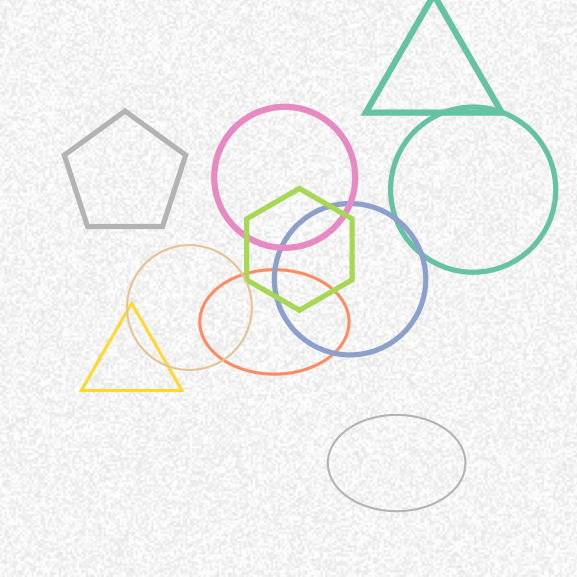[{"shape": "triangle", "thickness": 3, "radius": 0.68, "center": [0.751, 0.872]}, {"shape": "circle", "thickness": 2.5, "radius": 0.72, "center": [0.819, 0.671]}, {"shape": "oval", "thickness": 1.5, "radius": 0.65, "center": [0.475, 0.442]}, {"shape": "circle", "thickness": 2.5, "radius": 0.66, "center": [0.606, 0.516]}, {"shape": "circle", "thickness": 3, "radius": 0.61, "center": [0.493, 0.692]}, {"shape": "hexagon", "thickness": 2.5, "radius": 0.53, "center": [0.518, 0.567]}, {"shape": "triangle", "thickness": 1.5, "radius": 0.5, "center": [0.228, 0.373]}, {"shape": "circle", "thickness": 1, "radius": 0.54, "center": [0.328, 0.467]}, {"shape": "oval", "thickness": 1, "radius": 0.6, "center": [0.687, 0.197]}, {"shape": "pentagon", "thickness": 2.5, "radius": 0.55, "center": [0.217, 0.696]}]